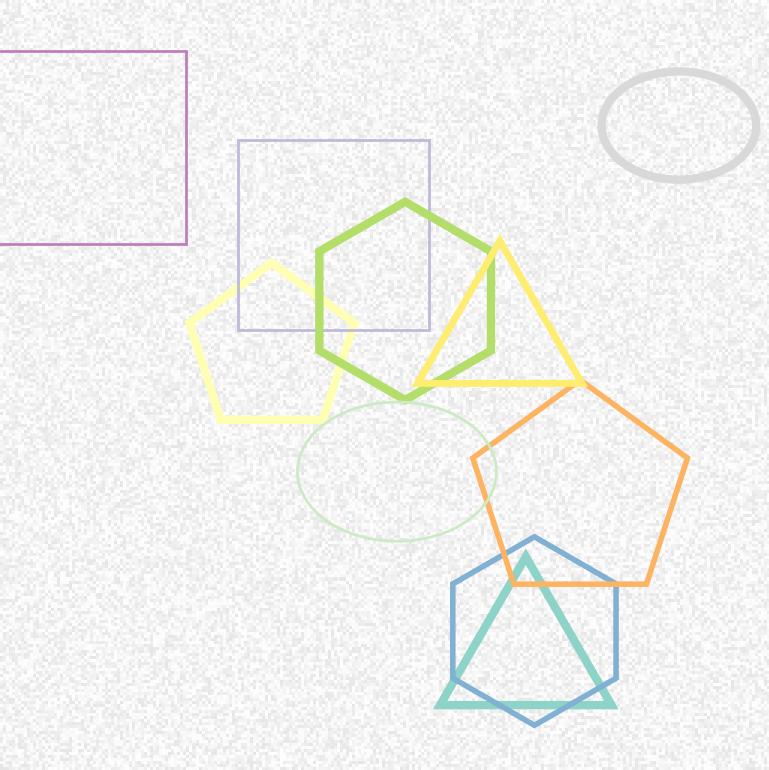[{"shape": "triangle", "thickness": 3, "radius": 0.64, "center": [0.683, 0.149]}, {"shape": "pentagon", "thickness": 3, "radius": 0.56, "center": [0.353, 0.546]}, {"shape": "square", "thickness": 1, "radius": 0.62, "center": [0.433, 0.695]}, {"shape": "hexagon", "thickness": 2, "radius": 0.61, "center": [0.694, 0.18]}, {"shape": "pentagon", "thickness": 2, "radius": 0.73, "center": [0.753, 0.36]}, {"shape": "hexagon", "thickness": 3, "radius": 0.64, "center": [0.526, 0.609]}, {"shape": "oval", "thickness": 3, "radius": 0.5, "center": [0.882, 0.837]}, {"shape": "square", "thickness": 1, "radius": 0.63, "center": [0.115, 0.808]}, {"shape": "oval", "thickness": 1, "radius": 0.65, "center": [0.516, 0.388]}, {"shape": "triangle", "thickness": 2.5, "radius": 0.62, "center": [0.649, 0.564]}]